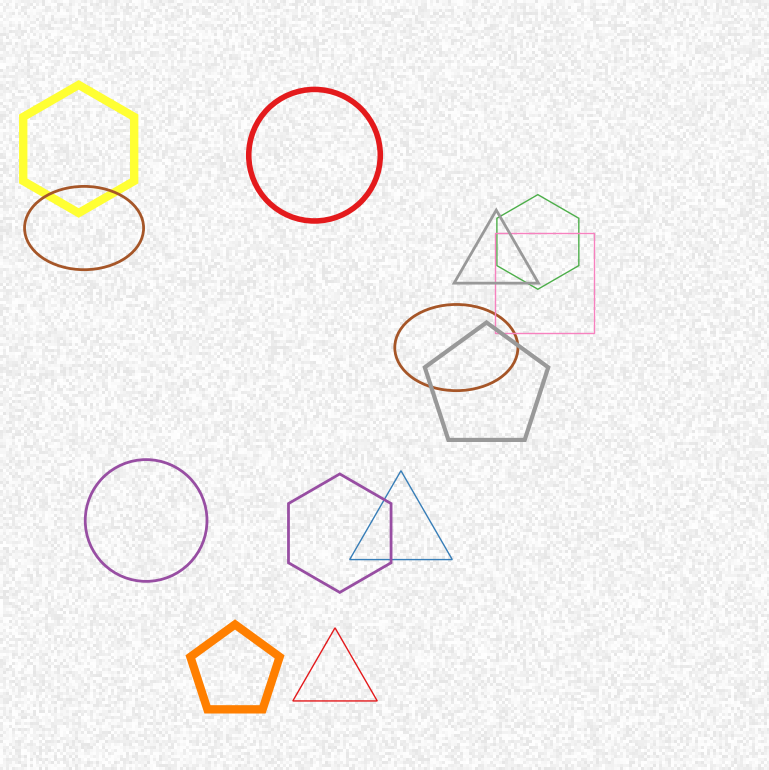[{"shape": "circle", "thickness": 2, "radius": 0.43, "center": [0.408, 0.798]}, {"shape": "triangle", "thickness": 0.5, "radius": 0.32, "center": [0.435, 0.121]}, {"shape": "triangle", "thickness": 0.5, "radius": 0.38, "center": [0.521, 0.312]}, {"shape": "hexagon", "thickness": 0.5, "radius": 0.31, "center": [0.699, 0.686]}, {"shape": "circle", "thickness": 1, "radius": 0.4, "center": [0.19, 0.324]}, {"shape": "hexagon", "thickness": 1, "radius": 0.38, "center": [0.441, 0.308]}, {"shape": "pentagon", "thickness": 3, "radius": 0.3, "center": [0.305, 0.128]}, {"shape": "hexagon", "thickness": 3, "radius": 0.42, "center": [0.102, 0.807]}, {"shape": "oval", "thickness": 1, "radius": 0.4, "center": [0.593, 0.549]}, {"shape": "oval", "thickness": 1, "radius": 0.39, "center": [0.109, 0.704]}, {"shape": "square", "thickness": 0.5, "radius": 0.32, "center": [0.707, 0.633]}, {"shape": "pentagon", "thickness": 1.5, "radius": 0.42, "center": [0.632, 0.497]}, {"shape": "triangle", "thickness": 1, "radius": 0.32, "center": [0.645, 0.664]}]